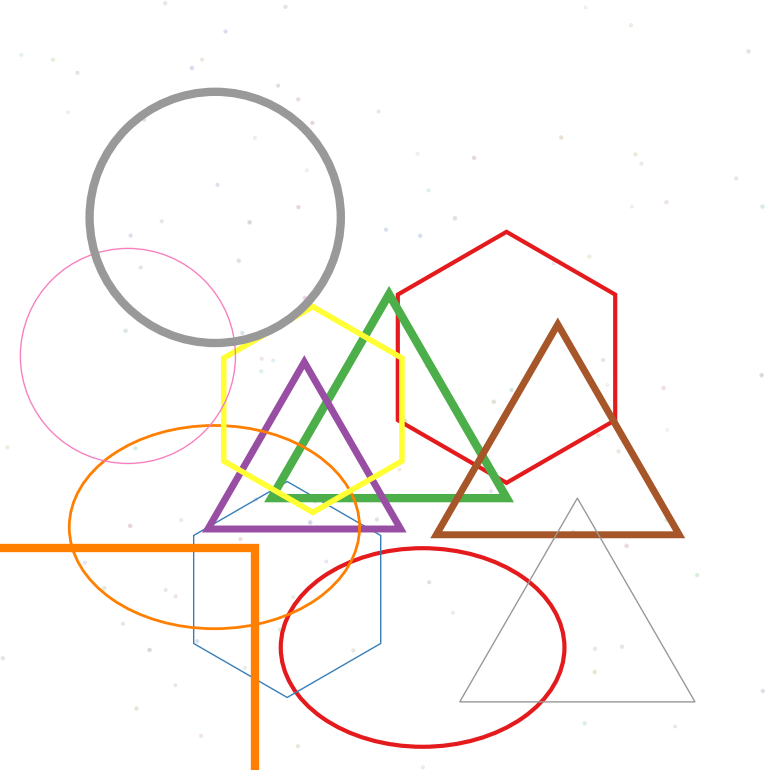[{"shape": "hexagon", "thickness": 1.5, "radius": 0.82, "center": [0.658, 0.536]}, {"shape": "oval", "thickness": 1.5, "radius": 0.92, "center": [0.549, 0.159]}, {"shape": "hexagon", "thickness": 0.5, "radius": 0.7, "center": [0.373, 0.234]}, {"shape": "triangle", "thickness": 3, "radius": 0.88, "center": [0.505, 0.441]}, {"shape": "triangle", "thickness": 2.5, "radius": 0.72, "center": [0.395, 0.385]}, {"shape": "oval", "thickness": 1, "radius": 0.94, "center": [0.278, 0.315]}, {"shape": "square", "thickness": 3, "radius": 0.91, "center": [0.151, 0.107]}, {"shape": "hexagon", "thickness": 2, "radius": 0.67, "center": [0.406, 0.468]}, {"shape": "triangle", "thickness": 2.5, "radius": 0.91, "center": [0.724, 0.397]}, {"shape": "circle", "thickness": 0.5, "radius": 0.7, "center": [0.166, 0.538]}, {"shape": "triangle", "thickness": 0.5, "radius": 0.88, "center": [0.75, 0.177]}, {"shape": "circle", "thickness": 3, "radius": 0.82, "center": [0.279, 0.718]}]